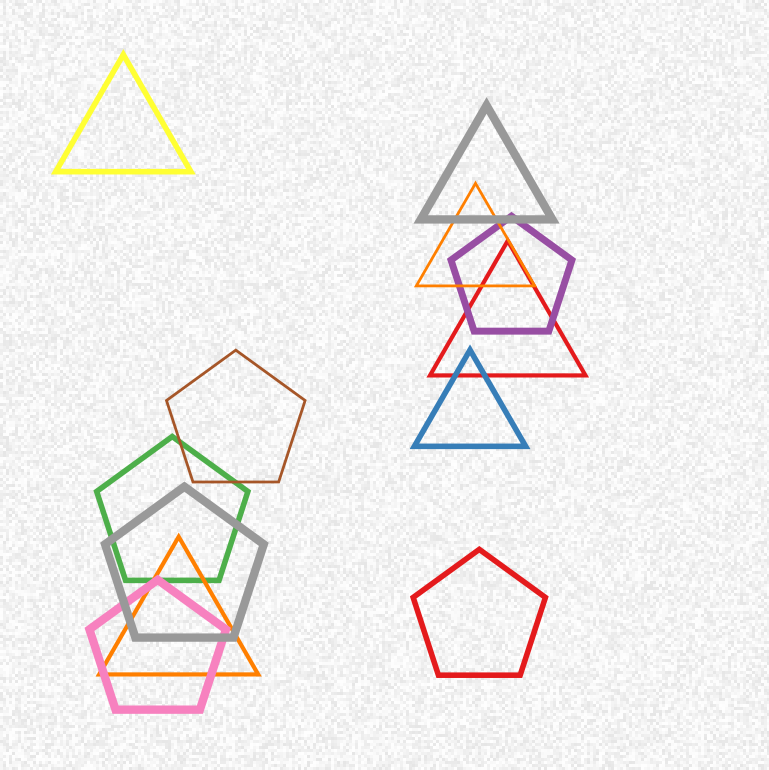[{"shape": "triangle", "thickness": 1.5, "radius": 0.58, "center": [0.659, 0.571]}, {"shape": "pentagon", "thickness": 2, "radius": 0.45, "center": [0.622, 0.196]}, {"shape": "triangle", "thickness": 2, "radius": 0.42, "center": [0.61, 0.462]}, {"shape": "pentagon", "thickness": 2, "radius": 0.52, "center": [0.224, 0.33]}, {"shape": "pentagon", "thickness": 2.5, "radius": 0.41, "center": [0.664, 0.637]}, {"shape": "triangle", "thickness": 1, "radius": 0.44, "center": [0.618, 0.673]}, {"shape": "triangle", "thickness": 1.5, "radius": 0.6, "center": [0.232, 0.184]}, {"shape": "triangle", "thickness": 2, "radius": 0.51, "center": [0.16, 0.828]}, {"shape": "pentagon", "thickness": 1, "radius": 0.47, "center": [0.306, 0.451]}, {"shape": "pentagon", "thickness": 3, "radius": 0.47, "center": [0.205, 0.154]}, {"shape": "pentagon", "thickness": 3, "radius": 0.54, "center": [0.239, 0.26]}, {"shape": "triangle", "thickness": 3, "radius": 0.49, "center": [0.632, 0.764]}]